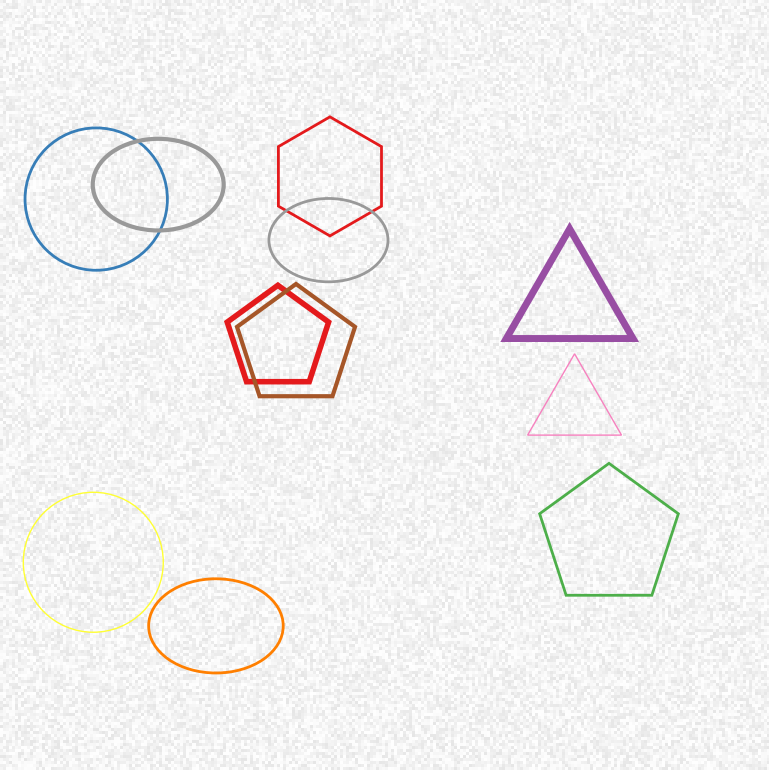[{"shape": "hexagon", "thickness": 1, "radius": 0.39, "center": [0.429, 0.771]}, {"shape": "pentagon", "thickness": 2, "radius": 0.35, "center": [0.361, 0.56]}, {"shape": "circle", "thickness": 1, "radius": 0.46, "center": [0.125, 0.741]}, {"shape": "pentagon", "thickness": 1, "radius": 0.47, "center": [0.791, 0.304]}, {"shape": "triangle", "thickness": 2.5, "radius": 0.47, "center": [0.74, 0.608]}, {"shape": "oval", "thickness": 1, "radius": 0.44, "center": [0.28, 0.187]}, {"shape": "circle", "thickness": 0.5, "radius": 0.45, "center": [0.121, 0.27]}, {"shape": "pentagon", "thickness": 1.5, "radius": 0.4, "center": [0.384, 0.551]}, {"shape": "triangle", "thickness": 0.5, "radius": 0.35, "center": [0.746, 0.47]}, {"shape": "oval", "thickness": 1.5, "radius": 0.43, "center": [0.205, 0.76]}, {"shape": "oval", "thickness": 1, "radius": 0.39, "center": [0.427, 0.688]}]